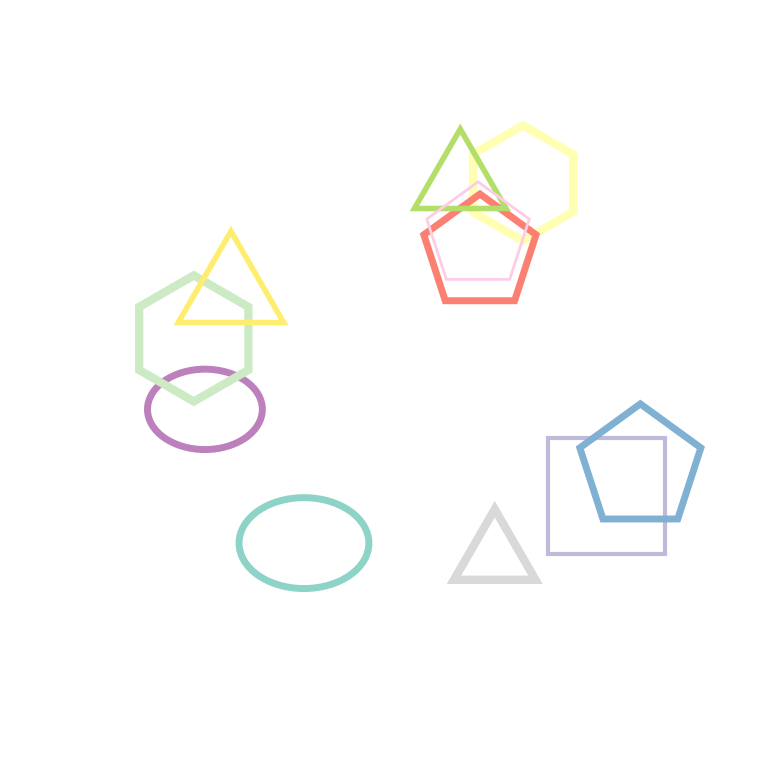[{"shape": "oval", "thickness": 2.5, "radius": 0.42, "center": [0.395, 0.295]}, {"shape": "hexagon", "thickness": 3, "radius": 0.37, "center": [0.679, 0.762]}, {"shape": "square", "thickness": 1.5, "radius": 0.38, "center": [0.788, 0.356]}, {"shape": "pentagon", "thickness": 2.5, "radius": 0.38, "center": [0.623, 0.671]}, {"shape": "pentagon", "thickness": 2.5, "radius": 0.41, "center": [0.832, 0.393]}, {"shape": "triangle", "thickness": 2, "radius": 0.34, "center": [0.598, 0.764]}, {"shape": "pentagon", "thickness": 1, "radius": 0.35, "center": [0.621, 0.694]}, {"shape": "triangle", "thickness": 3, "radius": 0.31, "center": [0.643, 0.278]}, {"shape": "oval", "thickness": 2.5, "radius": 0.37, "center": [0.266, 0.468]}, {"shape": "hexagon", "thickness": 3, "radius": 0.41, "center": [0.252, 0.56]}, {"shape": "triangle", "thickness": 2, "radius": 0.4, "center": [0.3, 0.621]}]